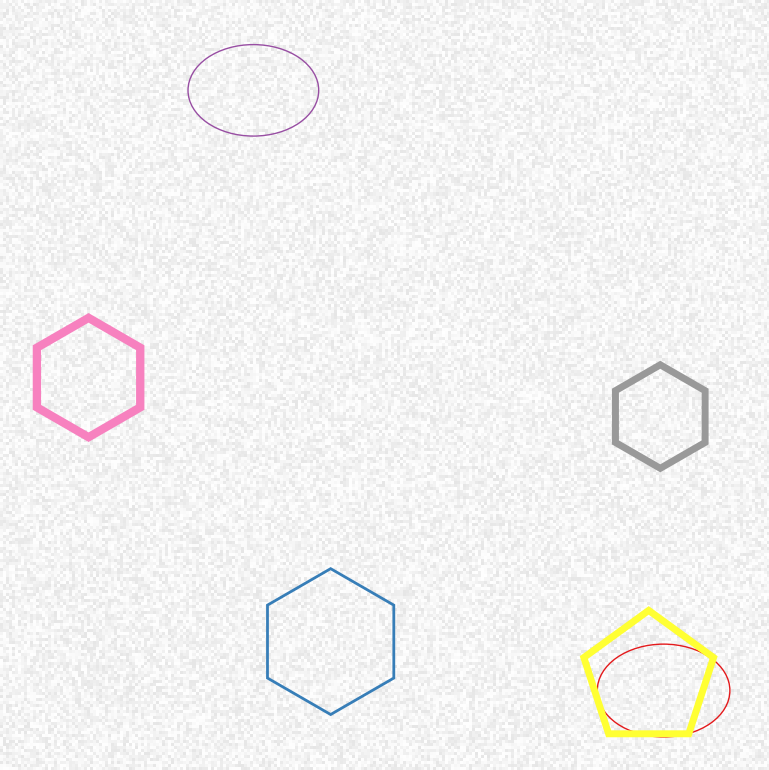[{"shape": "oval", "thickness": 0.5, "radius": 0.43, "center": [0.862, 0.103]}, {"shape": "hexagon", "thickness": 1, "radius": 0.47, "center": [0.429, 0.167]}, {"shape": "oval", "thickness": 0.5, "radius": 0.42, "center": [0.329, 0.883]}, {"shape": "pentagon", "thickness": 2.5, "radius": 0.44, "center": [0.842, 0.119]}, {"shape": "hexagon", "thickness": 3, "radius": 0.39, "center": [0.115, 0.51]}, {"shape": "hexagon", "thickness": 2.5, "radius": 0.34, "center": [0.858, 0.459]}]